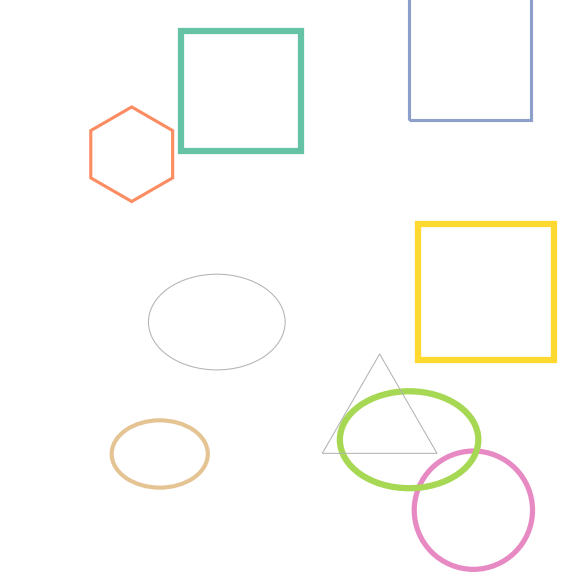[{"shape": "square", "thickness": 3, "radius": 0.52, "center": [0.417, 0.842]}, {"shape": "hexagon", "thickness": 1.5, "radius": 0.41, "center": [0.228, 0.732]}, {"shape": "square", "thickness": 1.5, "radius": 0.53, "center": [0.814, 0.898]}, {"shape": "circle", "thickness": 2.5, "radius": 0.51, "center": [0.82, 0.116]}, {"shape": "oval", "thickness": 3, "radius": 0.6, "center": [0.708, 0.238]}, {"shape": "square", "thickness": 3, "radius": 0.59, "center": [0.841, 0.493]}, {"shape": "oval", "thickness": 2, "radius": 0.42, "center": [0.277, 0.213]}, {"shape": "oval", "thickness": 0.5, "radius": 0.59, "center": [0.375, 0.441]}, {"shape": "triangle", "thickness": 0.5, "radius": 0.57, "center": [0.657, 0.271]}]